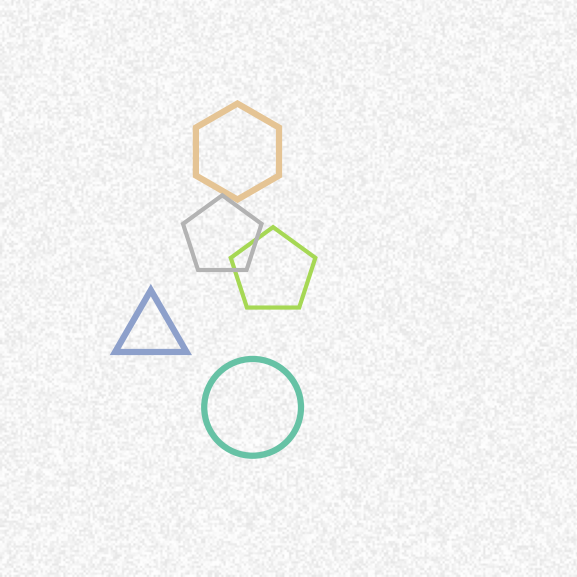[{"shape": "circle", "thickness": 3, "radius": 0.42, "center": [0.437, 0.294]}, {"shape": "triangle", "thickness": 3, "radius": 0.36, "center": [0.261, 0.425]}, {"shape": "pentagon", "thickness": 2, "radius": 0.39, "center": [0.473, 0.529]}, {"shape": "hexagon", "thickness": 3, "radius": 0.42, "center": [0.411, 0.737]}, {"shape": "pentagon", "thickness": 2, "radius": 0.36, "center": [0.385, 0.589]}]